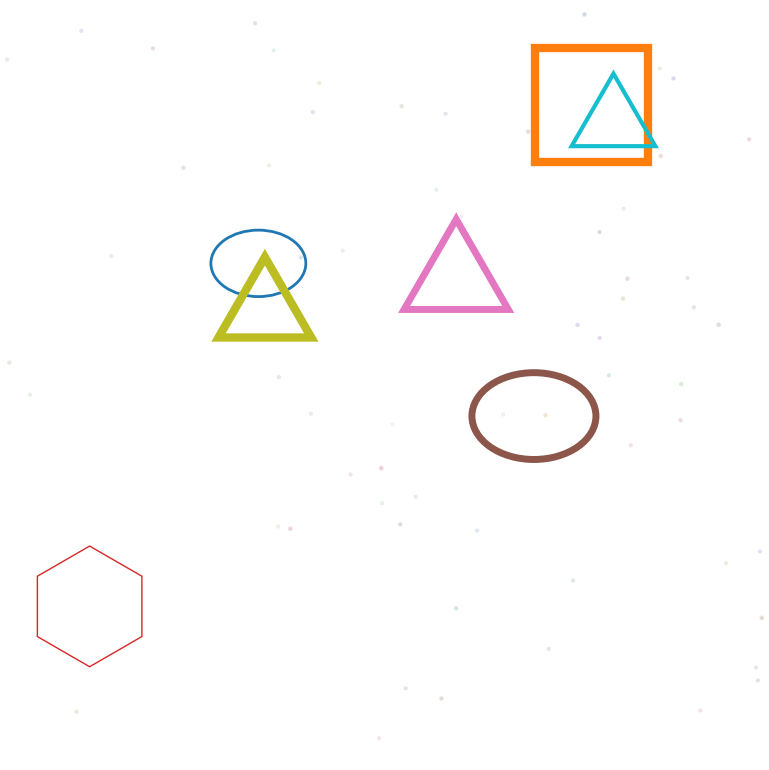[{"shape": "oval", "thickness": 1, "radius": 0.31, "center": [0.336, 0.658]}, {"shape": "square", "thickness": 3, "radius": 0.37, "center": [0.769, 0.864]}, {"shape": "hexagon", "thickness": 0.5, "radius": 0.39, "center": [0.116, 0.212]}, {"shape": "oval", "thickness": 2.5, "radius": 0.4, "center": [0.693, 0.46]}, {"shape": "triangle", "thickness": 2.5, "radius": 0.39, "center": [0.592, 0.637]}, {"shape": "triangle", "thickness": 3, "radius": 0.35, "center": [0.344, 0.596]}, {"shape": "triangle", "thickness": 1.5, "radius": 0.31, "center": [0.797, 0.842]}]